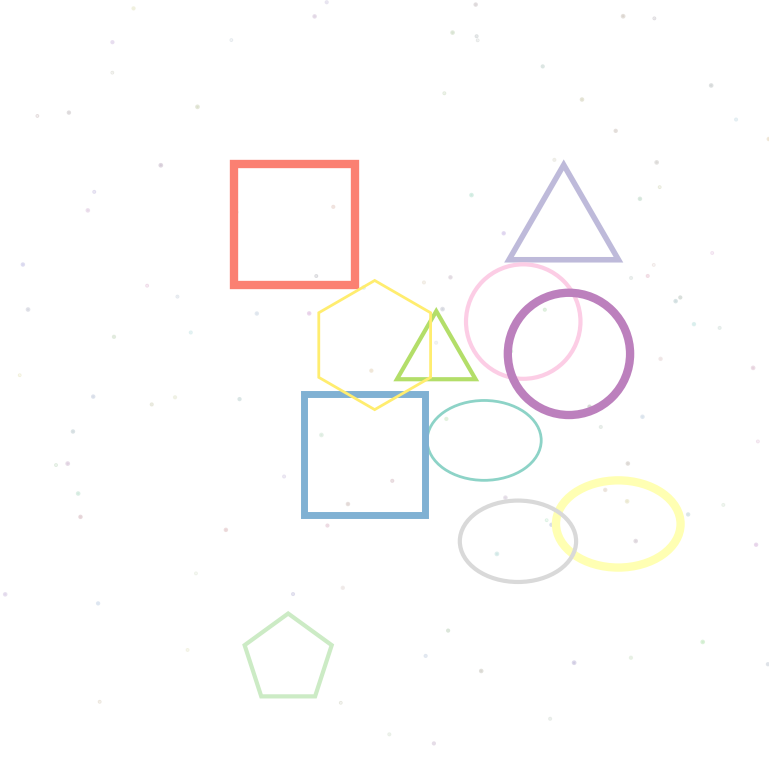[{"shape": "oval", "thickness": 1, "radius": 0.37, "center": [0.629, 0.428]}, {"shape": "oval", "thickness": 3, "radius": 0.4, "center": [0.803, 0.32]}, {"shape": "triangle", "thickness": 2, "radius": 0.41, "center": [0.732, 0.704]}, {"shape": "square", "thickness": 3, "radius": 0.39, "center": [0.383, 0.708]}, {"shape": "square", "thickness": 2.5, "radius": 0.39, "center": [0.474, 0.41]}, {"shape": "triangle", "thickness": 1.5, "radius": 0.29, "center": [0.567, 0.537]}, {"shape": "circle", "thickness": 1.5, "radius": 0.37, "center": [0.68, 0.582]}, {"shape": "oval", "thickness": 1.5, "radius": 0.38, "center": [0.673, 0.297]}, {"shape": "circle", "thickness": 3, "radius": 0.4, "center": [0.739, 0.54]}, {"shape": "pentagon", "thickness": 1.5, "radius": 0.3, "center": [0.374, 0.144]}, {"shape": "hexagon", "thickness": 1, "radius": 0.42, "center": [0.487, 0.552]}]